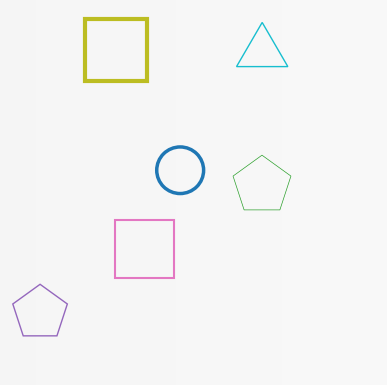[{"shape": "circle", "thickness": 2.5, "radius": 0.3, "center": [0.465, 0.558]}, {"shape": "pentagon", "thickness": 0.5, "radius": 0.39, "center": [0.676, 0.518]}, {"shape": "pentagon", "thickness": 1, "radius": 0.37, "center": [0.103, 0.188]}, {"shape": "square", "thickness": 1.5, "radius": 0.38, "center": [0.372, 0.353]}, {"shape": "square", "thickness": 3, "radius": 0.4, "center": [0.299, 0.87]}, {"shape": "triangle", "thickness": 1, "radius": 0.38, "center": [0.677, 0.865]}]